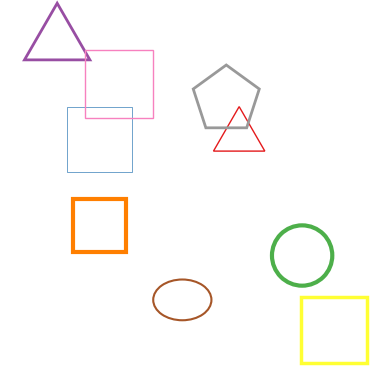[{"shape": "triangle", "thickness": 1, "radius": 0.38, "center": [0.621, 0.646]}, {"shape": "square", "thickness": 0.5, "radius": 0.42, "center": [0.258, 0.638]}, {"shape": "circle", "thickness": 3, "radius": 0.39, "center": [0.785, 0.336]}, {"shape": "triangle", "thickness": 2, "radius": 0.49, "center": [0.149, 0.894]}, {"shape": "square", "thickness": 3, "radius": 0.34, "center": [0.258, 0.414]}, {"shape": "square", "thickness": 2.5, "radius": 0.43, "center": [0.867, 0.144]}, {"shape": "oval", "thickness": 1.5, "radius": 0.38, "center": [0.474, 0.221]}, {"shape": "square", "thickness": 1, "radius": 0.44, "center": [0.309, 0.781]}, {"shape": "pentagon", "thickness": 2, "radius": 0.45, "center": [0.588, 0.741]}]